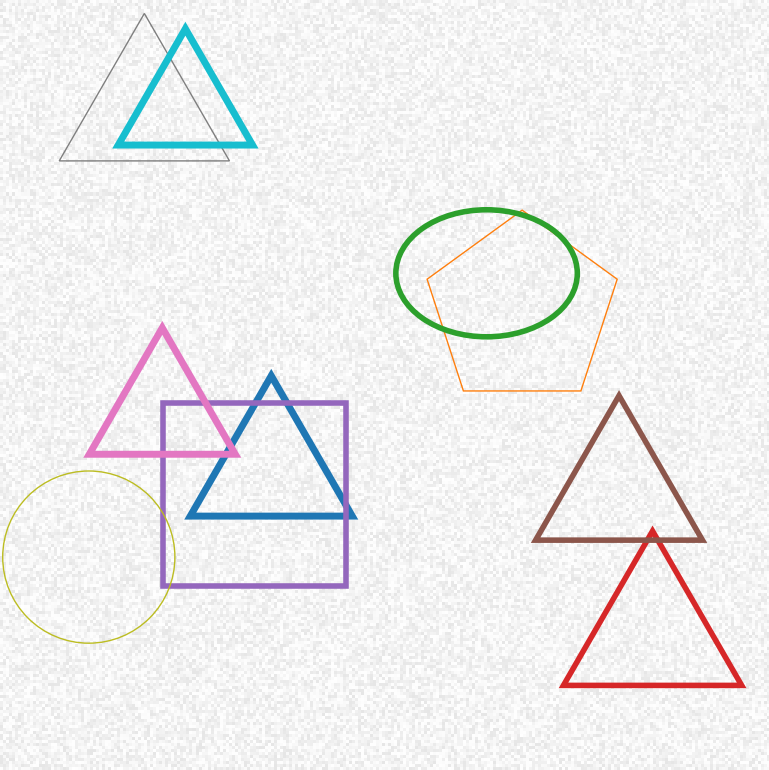[{"shape": "triangle", "thickness": 2.5, "radius": 0.61, "center": [0.352, 0.39]}, {"shape": "pentagon", "thickness": 0.5, "radius": 0.65, "center": [0.678, 0.597]}, {"shape": "oval", "thickness": 2, "radius": 0.59, "center": [0.632, 0.645]}, {"shape": "triangle", "thickness": 2, "radius": 0.67, "center": [0.847, 0.177]}, {"shape": "square", "thickness": 2, "radius": 0.59, "center": [0.331, 0.358]}, {"shape": "triangle", "thickness": 2, "radius": 0.63, "center": [0.804, 0.361]}, {"shape": "triangle", "thickness": 2.5, "radius": 0.55, "center": [0.211, 0.465]}, {"shape": "triangle", "thickness": 0.5, "radius": 0.64, "center": [0.187, 0.855]}, {"shape": "circle", "thickness": 0.5, "radius": 0.56, "center": [0.115, 0.277]}, {"shape": "triangle", "thickness": 2.5, "radius": 0.5, "center": [0.241, 0.862]}]